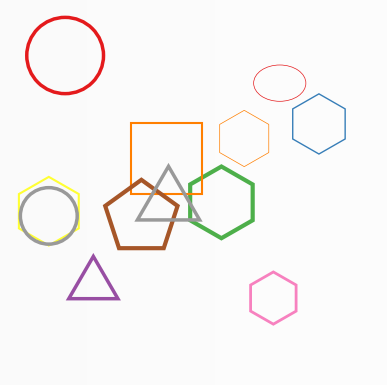[{"shape": "oval", "thickness": 0.5, "radius": 0.34, "center": [0.722, 0.784]}, {"shape": "circle", "thickness": 2.5, "radius": 0.5, "center": [0.168, 0.856]}, {"shape": "hexagon", "thickness": 1, "radius": 0.39, "center": [0.823, 0.678]}, {"shape": "hexagon", "thickness": 3, "radius": 0.47, "center": [0.571, 0.474]}, {"shape": "triangle", "thickness": 2.5, "radius": 0.37, "center": [0.241, 0.261]}, {"shape": "hexagon", "thickness": 0.5, "radius": 0.37, "center": [0.63, 0.64]}, {"shape": "square", "thickness": 1.5, "radius": 0.46, "center": [0.429, 0.589]}, {"shape": "hexagon", "thickness": 1.5, "radius": 0.45, "center": [0.126, 0.451]}, {"shape": "pentagon", "thickness": 3, "radius": 0.49, "center": [0.365, 0.435]}, {"shape": "hexagon", "thickness": 2, "radius": 0.34, "center": [0.705, 0.226]}, {"shape": "triangle", "thickness": 2.5, "radius": 0.46, "center": [0.435, 0.475]}, {"shape": "circle", "thickness": 2.5, "radius": 0.37, "center": [0.126, 0.439]}]